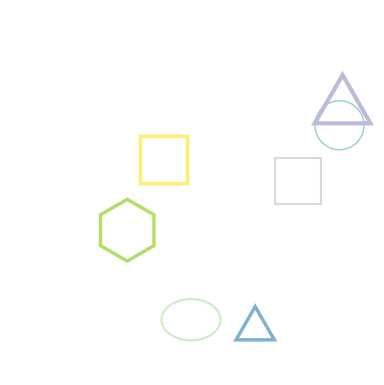[{"shape": "circle", "thickness": 1, "radius": 0.32, "center": [0.882, 0.675]}, {"shape": "triangle", "thickness": 3, "radius": 0.42, "center": [0.89, 0.722]}, {"shape": "triangle", "thickness": 2.5, "radius": 0.29, "center": [0.663, 0.146]}, {"shape": "hexagon", "thickness": 2.5, "radius": 0.4, "center": [0.33, 0.402]}, {"shape": "square", "thickness": 1.5, "radius": 0.3, "center": [0.774, 0.53]}, {"shape": "oval", "thickness": 1.5, "radius": 0.38, "center": [0.496, 0.17]}, {"shape": "square", "thickness": 2.5, "radius": 0.31, "center": [0.425, 0.585]}]